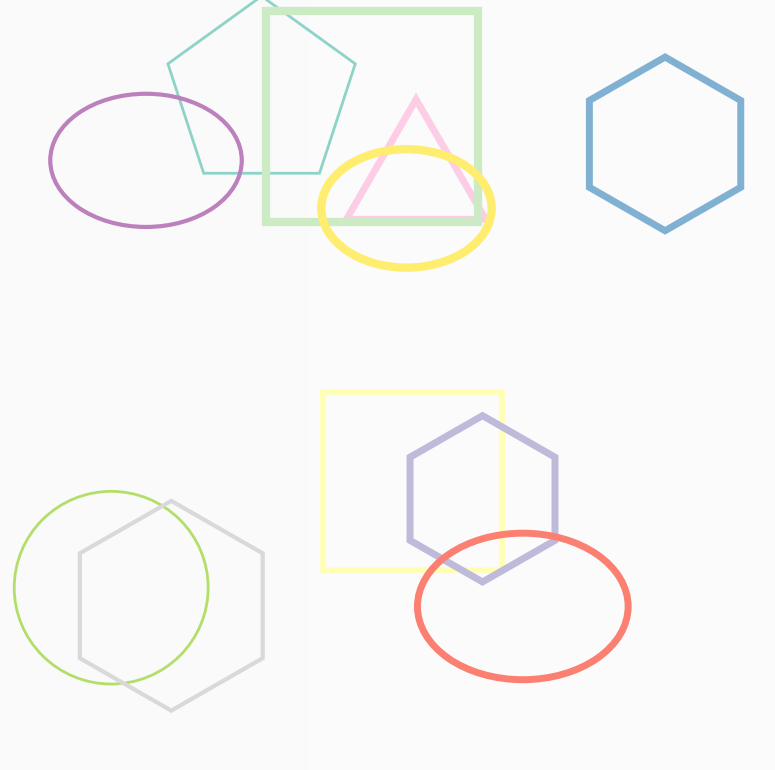[{"shape": "pentagon", "thickness": 1, "radius": 0.64, "center": [0.338, 0.878]}, {"shape": "square", "thickness": 2, "radius": 0.58, "center": [0.532, 0.375]}, {"shape": "hexagon", "thickness": 2.5, "radius": 0.54, "center": [0.623, 0.352]}, {"shape": "oval", "thickness": 2.5, "radius": 0.68, "center": [0.675, 0.212]}, {"shape": "hexagon", "thickness": 2.5, "radius": 0.56, "center": [0.858, 0.813]}, {"shape": "circle", "thickness": 1, "radius": 0.63, "center": [0.143, 0.237]}, {"shape": "triangle", "thickness": 2.5, "radius": 0.52, "center": [0.537, 0.767]}, {"shape": "hexagon", "thickness": 1.5, "radius": 0.68, "center": [0.221, 0.213]}, {"shape": "oval", "thickness": 1.5, "radius": 0.62, "center": [0.188, 0.792]}, {"shape": "square", "thickness": 3, "radius": 0.69, "center": [0.48, 0.848]}, {"shape": "oval", "thickness": 3, "radius": 0.55, "center": [0.524, 0.729]}]